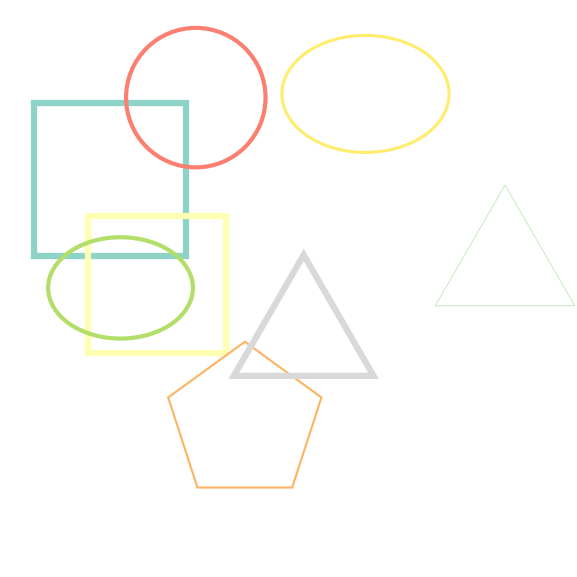[{"shape": "square", "thickness": 3, "radius": 0.66, "center": [0.19, 0.688]}, {"shape": "square", "thickness": 3, "radius": 0.6, "center": [0.272, 0.506]}, {"shape": "circle", "thickness": 2, "radius": 0.6, "center": [0.339, 0.83]}, {"shape": "pentagon", "thickness": 1, "radius": 0.7, "center": [0.424, 0.268]}, {"shape": "oval", "thickness": 2, "radius": 0.63, "center": [0.209, 0.501]}, {"shape": "triangle", "thickness": 3, "radius": 0.7, "center": [0.526, 0.418]}, {"shape": "triangle", "thickness": 0.5, "radius": 0.7, "center": [0.875, 0.539]}, {"shape": "oval", "thickness": 1.5, "radius": 0.72, "center": [0.633, 0.837]}]